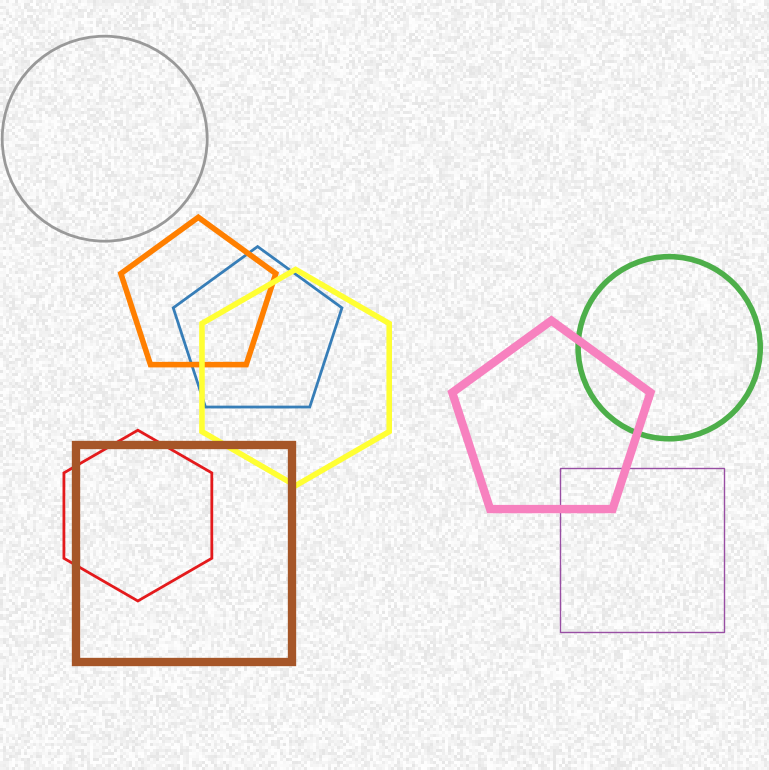[{"shape": "hexagon", "thickness": 1, "radius": 0.55, "center": [0.179, 0.33]}, {"shape": "pentagon", "thickness": 1, "radius": 0.58, "center": [0.335, 0.565]}, {"shape": "circle", "thickness": 2, "radius": 0.59, "center": [0.869, 0.548]}, {"shape": "square", "thickness": 0.5, "radius": 0.53, "center": [0.833, 0.286]}, {"shape": "pentagon", "thickness": 2, "radius": 0.53, "center": [0.258, 0.612]}, {"shape": "hexagon", "thickness": 2, "radius": 0.7, "center": [0.384, 0.51]}, {"shape": "square", "thickness": 3, "radius": 0.7, "center": [0.239, 0.281]}, {"shape": "pentagon", "thickness": 3, "radius": 0.68, "center": [0.716, 0.448]}, {"shape": "circle", "thickness": 1, "radius": 0.67, "center": [0.136, 0.82]}]